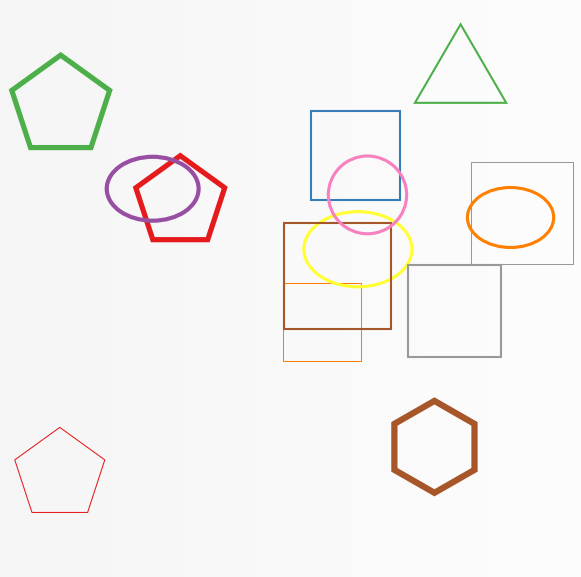[{"shape": "pentagon", "thickness": 0.5, "radius": 0.41, "center": [0.103, 0.178]}, {"shape": "pentagon", "thickness": 2.5, "radius": 0.4, "center": [0.31, 0.649]}, {"shape": "square", "thickness": 1, "radius": 0.38, "center": [0.611, 0.73]}, {"shape": "triangle", "thickness": 1, "radius": 0.45, "center": [0.792, 0.866]}, {"shape": "pentagon", "thickness": 2.5, "radius": 0.44, "center": [0.104, 0.815]}, {"shape": "oval", "thickness": 2, "radius": 0.4, "center": [0.263, 0.672]}, {"shape": "square", "thickness": 0.5, "radius": 0.33, "center": [0.555, 0.442]}, {"shape": "oval", "thickness": 1.5, "radius": 0.37, "center": [0.878, 0.623]}, {"shape": "oval", "thickness": 1.5, "radius": 0.46, "center": [0.616, 0.568]}, {"shape": "square", "thickness": 1, "radius": 0.46, "center": [0.58, 0.521]}, {"shape": "hexagon", "thickness": 3, "radius": 0.4, "center": [0.747, 0.225]}, {"shape": "circle", "thickness": 1.5, "radius": 0.34, "center": [0.632, 0.662]}, {"shape": "square", "thickness": 0.5, "radius": 0.44, "center": [0.898, 0.63]}, {"shape": "square", "thickness": 1, "radius": 0.4, "center": [0.781, 0.461]}]